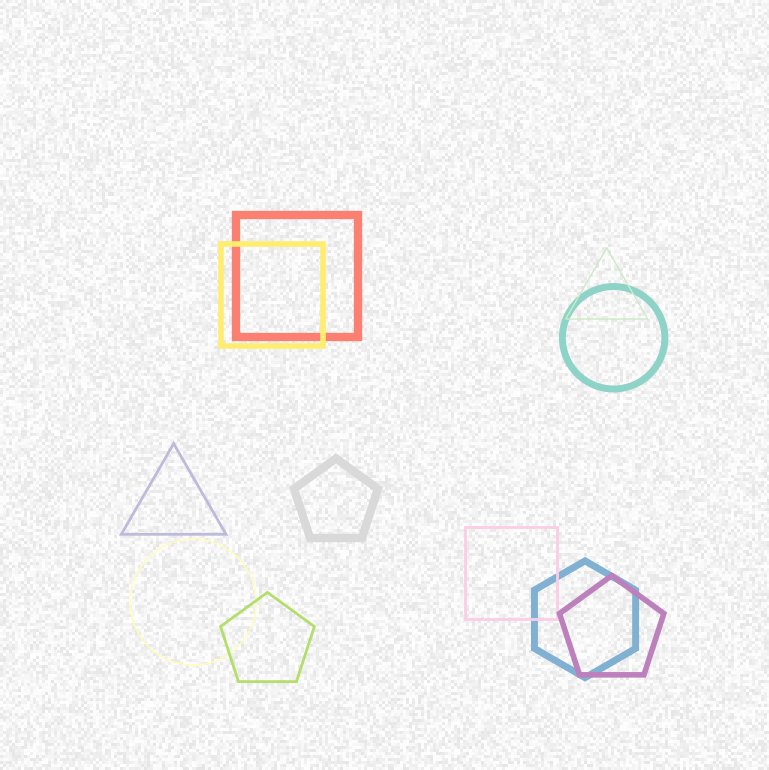[{"shape": "circle", "thickness": 2.5, "radius": 0.33, "center": [0.797, 0.561]}, {"shape": "circle", "thickness": 0.5, "radius": 0.41, "center": [0.251, 0.218]}, {"shape": "triangle", "thickness": 1, "radius": 0.39, "center": [0.226, 0.345]}, {"shape": "square", "thickness": 3, "radius": 0.4, "center": [0.386, 0.642]}, {"shape": "hexagon", "thickness": 2.5, "radius": 0.38, "center": [0.76, 0.196]}, {"shape": "pentagon", "thickness": 1, "radius": 0.32, "center": [0.347, 0.167]}, {"shape": "square", "thickness": 1, "radius": 0.3, "center": [0.664, 0.256]}, {"shape": "pentagon", "thickness": 3, "radius": 0.29, "center": [0.436, 0.348]}, {"shape": "pentagon", "thickness": 2, "radius": 0.36, "center": [0.794, 0.181]}, {"shape": "triangle", "thickness": 0.5, "radius": 0.31, "center": [0.788, 0.616]}, {"shape": "square", "thickness": 2, "radius": 0.33, "center": [0.353, 0.616]}]